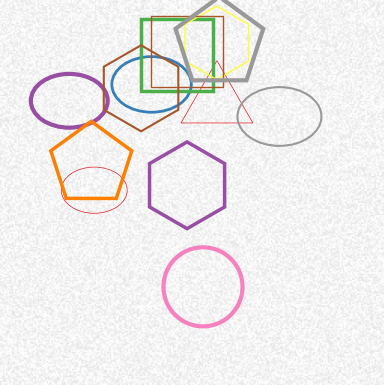[{"shape": "oval", "thickness": 0.5, "radius": 0.43, "center": [0.245, 0.506]}, {"shape": "triangle", "thickness": 0.5, "radius": 0.54, "center": [0.563, 0.735]}, {"shape": "oval", "thickness": 2, "radius": 0.52, "center": [0.394, 0.781]}, {"shape": "square", "thickness": 2.5, "radius": 0.47, "center": [0.459, 0.856]}, {"shape": "oval", "thickness": 3, "radius": 0.5, "center": [0.18, 0.738]}, {"shape": "hexagon", "thickness": 2.5, "radius": 0.56, "center": [0.486, 0.519]}, {"shape": "pentagon", "thickness": 2.5, "radius": 0.55, "center": [0.237, 0.574]}, {"shape": "hexagon", "thickness": 1, "radius": 0.48, "center": [0.563, 0.889]}, {"shape": "square", "thickness": 1, "radius": 0.46, "center": [0.486, 0.866]}, {"shape": "hexagon", "thickness": 1.5, "radius": 0.56, "center": [0.366, 0.771]}, {"shape": "circle", "thickness": 3, "radius": 0.51, "center": [0.527, 0.255]}, {"shape": "oval", "thickness": 1.5, "radius": 0.55, "center": [0.726, 0.697]}, {"shape": "pentagon", "thickness": 3, "radius": 0.6, "center": [0.57, 0.888]}]